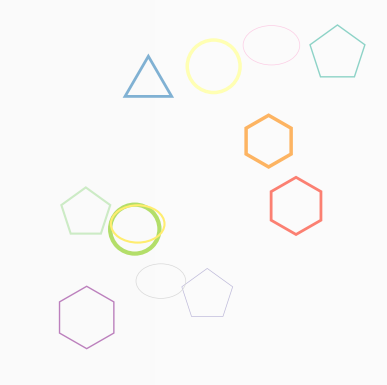[{"shape": "pentagon", "thickness": 1, "radius": 0.37, "center": [0.871, 0.861]}, {"shape": "circle", "thickness": 2.5, "radius": 0.34, "center": [0.551, 0.828]}, {"shape": "pentagon", "thickness": 0.5, "radius": 0.35, "center": [0.535, 0.234]}, {"shape": "hexagon", "thickness": 2, "radius": 0.37, "center": [0.764, 0.465]}, {"shape": "triangle", "thickness": 2, "radius": 0.35, "center": [0.383, 0.784]}, {"shape": "hexagon", "thickness": 2.5, "radius": 0.34, "center": [0.693, 0.633]}, {"shape": "circle", "thickness": 3, "radius": 0.32, "center": [0.348, 0.405]}, {"shape": "oval", "thickness": 0.5, "radius": 0.37, "center": [0.7, 0.882]}, {"shape": "oval", "thickness": 0.5, "radius": 0.32, "center": [0.415, 0.27]}, {"shape": "hexagon", "thickness": 1, "radius": 0.4, "center": [0.224, 0.175]}, {"shape": "pentagon", "thickness": 1.5, "radius": 0.33, "center": [0.221, 0.447]}, {"shape": "oval", "thickness": 1.5, "radius": 0.35, "center": [0.355, 0.418]}]